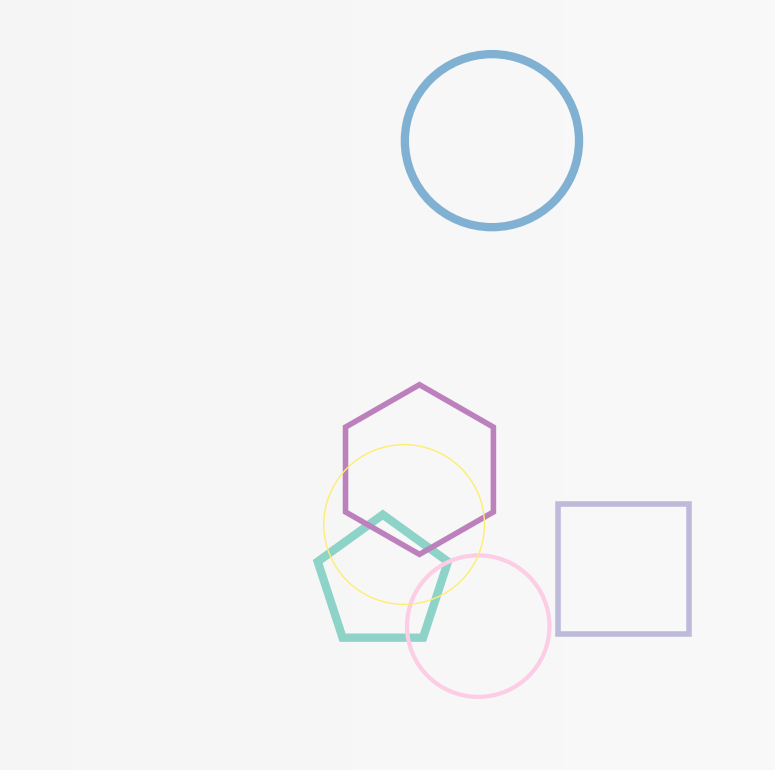[{"shape": "pentagon", "thickness": 3, "radius": 0.44, "center": [0.494, 0.243]}, {"shape": "square", "thickness": 2, "radius": 0.42, "center": [0.805, 0.261]}, {"shape": "circle", "thickness": 3, "radius": 0.56, "center": [0.635, 0.817]}, {"shape": "circle", "thickness": 1.5, "radius": 0.46, "center": [0.617, 0.187]}, {"shape": "hexagon", "thickness": 2, "radius": 0.55, "center": [0.541, 0.39]}, {"shape": "circle", "thickness": 0.5, "radius": 0.52, "center": [0.521, 0.319]}]